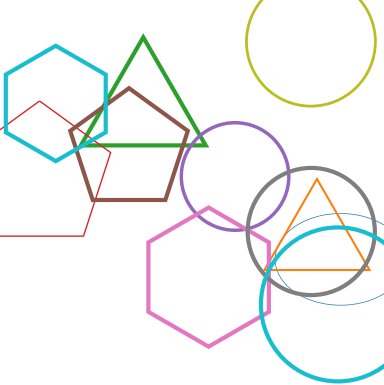[{"shape": "oval", "thickness": 0.5, "radius": 0.85, "center": [0.885, 0.326]}, {"shape": "triangle", "thickness": 1.5, "radius": 0.79, "center": [0.823, 0.377]}, {"shape": "triangle", "thickness": 3, "radius": 0.94, "center": [0.372, 0.716]}, {"shape": "pentagon", "thickness": 1, "radius": 0.97, "center": [0.103, 0.544]}, {"shape": "circle", "thickness": 2.5, "radius": 0.7, "center": [0.611, 0.542]}, {"shape": "pentagon", "thickness": 3, "radius": 0.8, "center": [0.335, 0.61]}, {"shape": "hexagon", "thickness": 3, "radius": 0.9, "center": [0.542, 0.28]}, {"shape": "circle", "thickness": 3, "radius": 0.83, "center": [0.808, 0.399]}, {"shape": "circle", "thickness": 2, "radius": 0.84, "center": [0.808, 0.892]}, {"shape": "hexagon", "thickness": 3, "radius": 0.75, "center": [0.145, 0.731]}, {"shape": "circle", "thickness": 3, "radius": 1.0, "center": [0.878, 0.209]}]